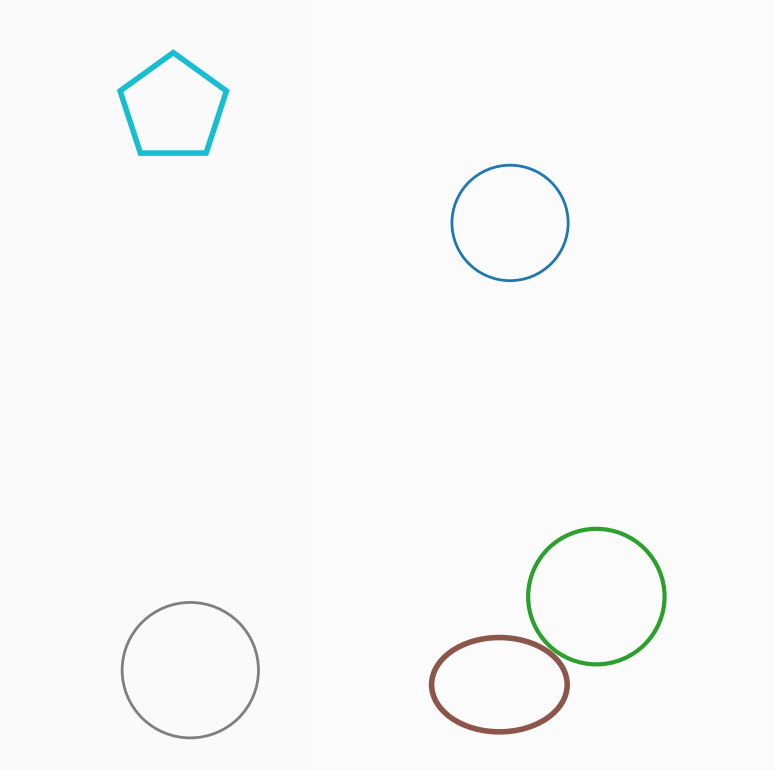[{"shape": "circle", "thickness": 1, "radius": 0.37, "center": [0.658, 0.71]}, {"shape": "circle", "thickness": 1.5, "radius": 0.44, "center": [0.769, 0.225]}, {"shape": "oval", "thickness": 2, "radius": 0.44, "center": [0.644, 0.111]}, {"shape": "circle", "thickness": 1, "radius": 0.44, "center": [0.246, 0.13]}, {"shape": "pentagon", "thickness": 2, "radius": 0.36, "center": [0.224, 0.86]}]